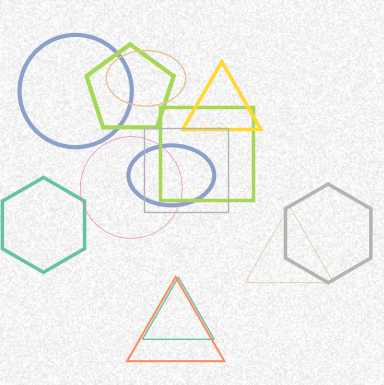[{"shape": "hexagon", "thickness": 2.5, "radius": 0.62, "center": [0.113, 0.416]}, {"shape": "triangle", "thickness": 1, "radius": 0.54, "center": [0.463, 0.172]}, {"shape": "triangle", "thickness": 1.5, "radius": 0.73, "center": [0.456, 0.135]}, {"shape": "oval", "thickness": 3, "radius": 0.56, "center": [0.445, 0.545]}, {"shape": "circle", "thickness": 3, "radius": 0.73, "center": [0.197, 0.764]}, {"shape": "circle", "thickness": 0.5, "radius": 0.66, "center": [0.341, 0.513]}, {"shape": "pentagon", "thickness": 3, "radius": 0.6, "center": [0.338, 0.766]}, {"shape": "square", "thickness": 2.5, "radius": 0.61, "center": [0.536, 0.601]}, {"shape": "triangle", "thickness": 2.5, "radius": 0.59, "center": [0.576, 0.722]}, {"shape": "triangle", "thickness": 0.5, "radius": 0.66, "center": [0.752, 0.333]}, {"shape": "oval", "thickness": 1, "radius": 0.52, "center": [0.379, 0.796]}, {"shape": "hexagon", "thickness": 2.5, "radius": 0.64, "center": [0.852, 0.394]}, {"shape": "square", "thickness": 1, "radius": 0.55, "center": [0.483, 0.559]}]